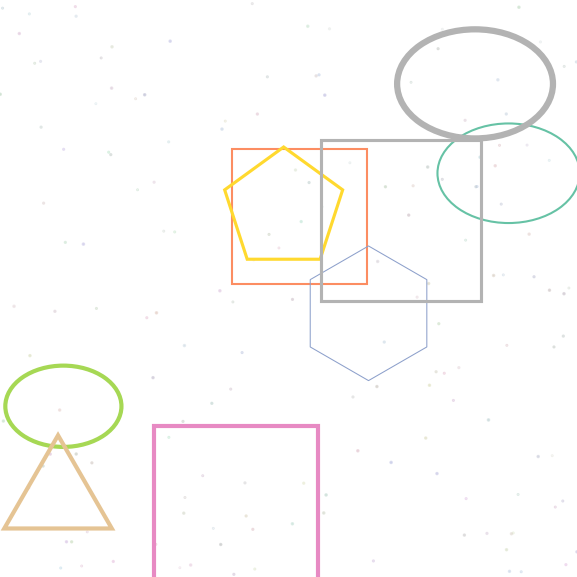[{"shape": "oval", "thickness": 1, "radius": 0.62, "center": [0.881, 0.699]}, {"shape": "square", "thickness": 1, "radius": 0.59, "center": [0.519, 0.624]}, {"shape": "hexagon", "thickness": 0.5, "radius": 0.58, "center": [0.638, 0.457]}, {"shape": "square", "thickness": 2, "radius": 0.71, "center": [0.409, 0.119]}, {"shape": "oval", "thickness": 2, "radius": 0.5, "center": [0.11, 0.296]}, {"shape": "pentagon", "thickness": 1.5, "radius": 0.54, "center": [0.491, 0.637]}, {"shape": "triangle", "thickness": 2, "radius": 0.54, "center": [0.101, 0.138]}, {"shape": "square", "thickness": 1.5, "radius": 0.69, "center": [0.694, 0.617]}, {"shape": "oval", "thickness": 3, "radius": 0.67, "center": [0.823, 0.854]}]